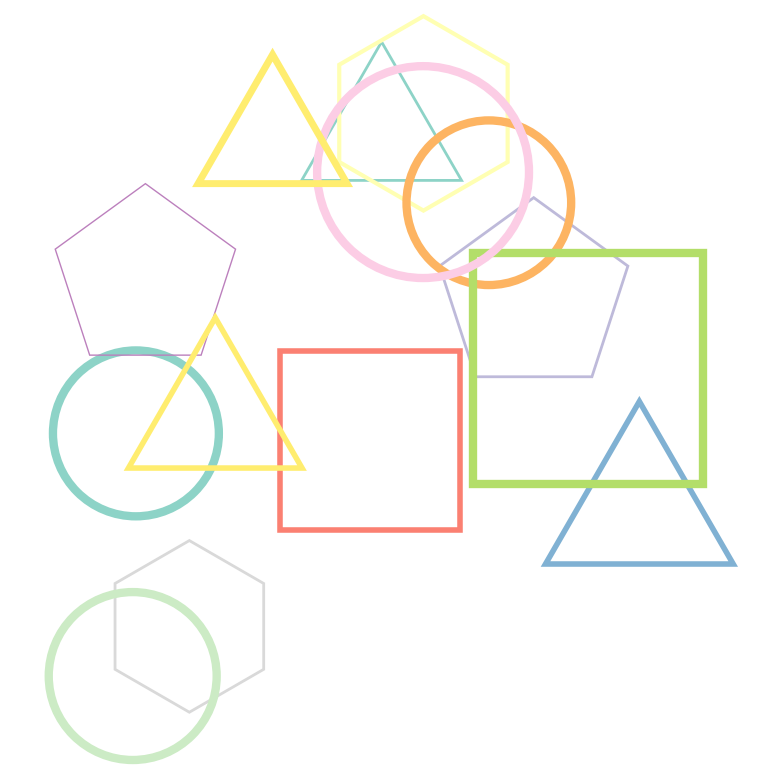[{"shape": "circle", "thickness": 3, "radius": 0.54, "center": [0.177, 0.437]}, {"shape": "triangle", "thickness": 1, "radius": 0.6, "center": [0.496, 0.826]}, {"shape": "hexagon", "thickness": 1.5, "radius": 0.63, "center": [0.55, 0.853]}, {"shape": "pentagon", "thickness": 1, "radius": 0.64, "center": [0.693, 0.615]}, {"shape": "square", "thickness": 2, "radius": 0.58, "center": [0.48, 0.428]}, {"shape": "triangle", "thickness": 2, "radius": 0.7, "center": [0.83, 0.338]}, {"shape": "circle", "thickness": 3, "radius": 0.53, "center": [0.635, 0.737]}, {"shape": "square", "thickness": 3, "radius": 0.75, "center": [0.763, 0.522]}, {"shape": "circle", "thickness": 3, "radius": 0.69, "center": [0.549, 0.777]}, {"shape": "hexagon", "thickness": 1, "radius": 0.56, "center": [0.246, 0.186]}, {"shape": "pentagon", "thickness": 0.5, "radius": 0.62, "center": [0.189, 0.638]}, {"shape": "circle", "thickness": 3, "radius": 0.55, "center": [0.172, 0.122]}, {"shape": "triangle", "thickness": 2, "radius": 0.65, "center": [0.28, 0.457]}, {"shape": "triangle", "thickness": 2.5, "radius": 0.56, "center": [0.354, 0.817]}]